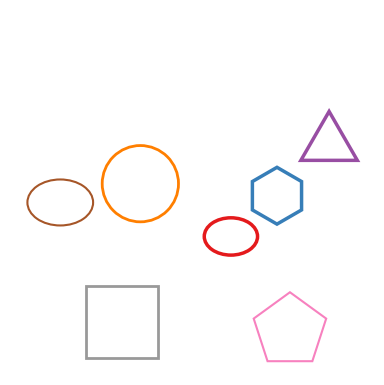[{"shape": "oval", "thickness": 2.5, "radius": 0.35, "center": [0.6, 0.386]}, {"shape": "hexagon", "thickness": 2.5, "radius": 0.37, "center": [0.719, 0.492]}, {"shape": "triangle", "thickness": 2.5, "radius": 0.42, "center": [0.855, 0.626]}, {"shape": "circle", "thickness": 2, "radius": 0.5, "center": [0.365, 0.523]}, {"shape": "oval", "thickness": 1.5, "radius": 0.43, "center": [0.157, 0.474]}, {"shape": "pentagon", "thickness": 1.5, "radius": 0.49, "center": [0.753, 0.142]}, {"shape": "square", "thickness": 2, "radius": 0.47, "center": [0.318, 0.163]}]